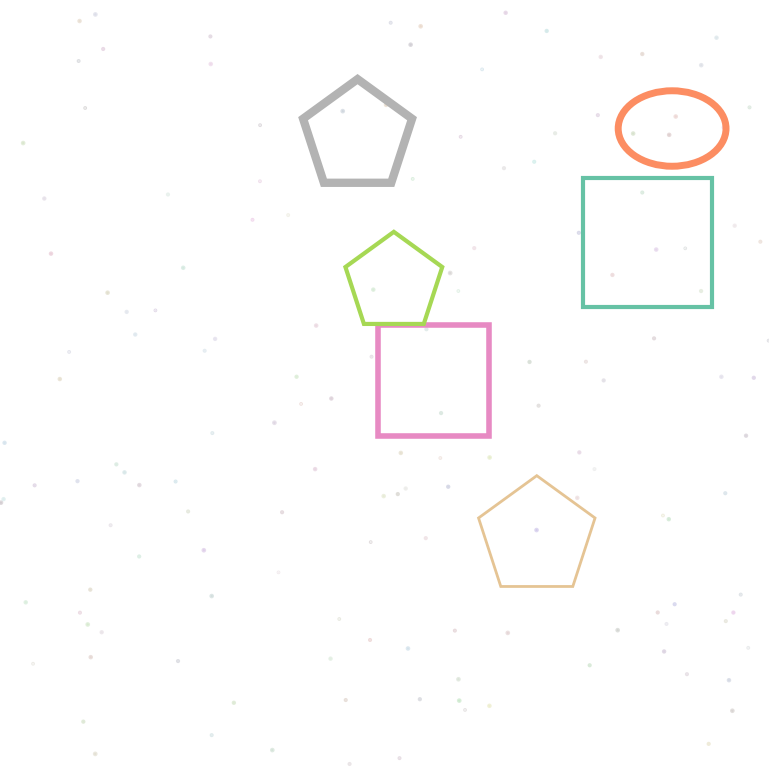[{"shape": "square", "thickness": 1.5, "radius": 0.42, "center": [0.841, 0.685]}, {"shape": "oval", "thickness": 2.5, "radius": 0.35, "center": [0.873, 0.833]}, {"shape": "square", "thickness": 2, "radius": 0.36, "center": [0.563, 0.505]}, {"shape": "pentagon", "thickness": 1.5, "radius": 0.33, "center": [0.511, 0.633]}, {"shape": "pentagon", "thickness": 1, "radius": 0.4, "center": [0.697, 0.303]}, {"shape": "pentagon", "thickness": 3, "radius": 0.37, "center": [0.464, 0.823]}]